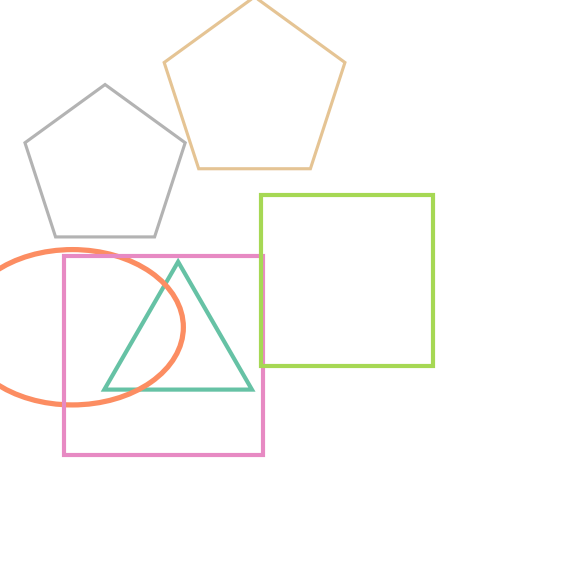[{"shape": "triangle", "thickness": 2, "radius": 0.74, "center": [0.308, 0.398]}, {"shape": "oval", "thickness": 2.5, "radius": 0.96, "center": [0.125, 0.432]}, {"shape": "square", "thickness": 2, "radius": 0.86, "center": [0.282, 0.384]}, {"shape": "square", "thickness": 2, "radius": 0.74, "center": [0.601, 0.514]}, {"shape": "pentagon", "thickness": 1.5, "radius": 0.82, "center": [0.441, 0.84]}, {"shape": "pentagon", "thickness": 1.5, "radius": 0.73, "center": [0.182, 0.707]}]